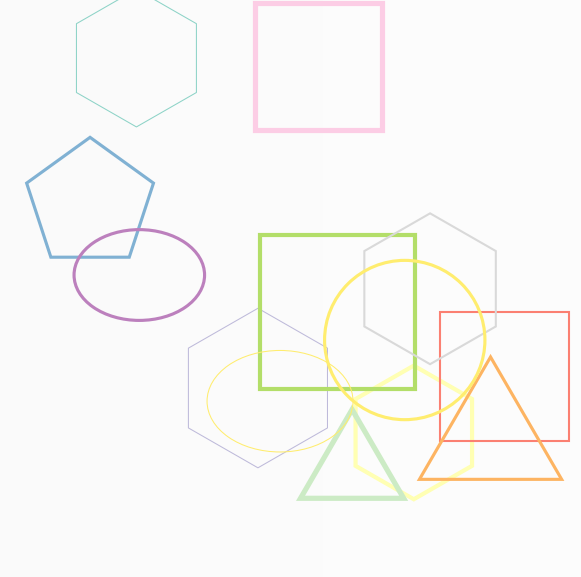[{"shape": "hexagon", "thickness": 0.5, "radius": 0.6, "center": [0.235, 0.899]}, {"shape": "hexagon", "thickness": 2, "radius": 0.58, "center": [0.712, 0.25]}, {"shape": "hexagon", "thickness": 0.5, "radius": 0.69, "center": [0.444, 0.327]}, {"shape": "square", "thickness": 1, "radius": 0.56, "center": [0.868, 0.347]}, {"shape": "pentagon", "thickness": 1.5, "radius": 0.57, "center": [0.155, 0.647]}, {"shape": "triangle", "thickness": 1.5, "radius": 0.71, "center": [0.844, 0.24]}, {"shape": "square", "thickness": 2, "radius": 0.67, "center": [0.58, 0.459]}, {"shape": "square", "thickness": 2.5, "radius": 0.55, "center": [0.548, 0.884]}, {"shape": "hexagon", "thickness": 1, "radius": 0.65, "center": [0.74, 0.499]}, {"shape": "oval", "thickness": 1.5, "radius": 0.56, "center": [0.24, 0.523]}, {"shape": "triangle", "thickness": 2.5, "radius": 0.51, "center": [0.606, 0.188]}, {"shape": "circle", "thickness": 1.5, "radius": 0.69, "center": [0.696, 0.41]}, {"shape": "oval", "thickness": 0.5, "radius": 0.63, "center": [0.482, 0.304]}]